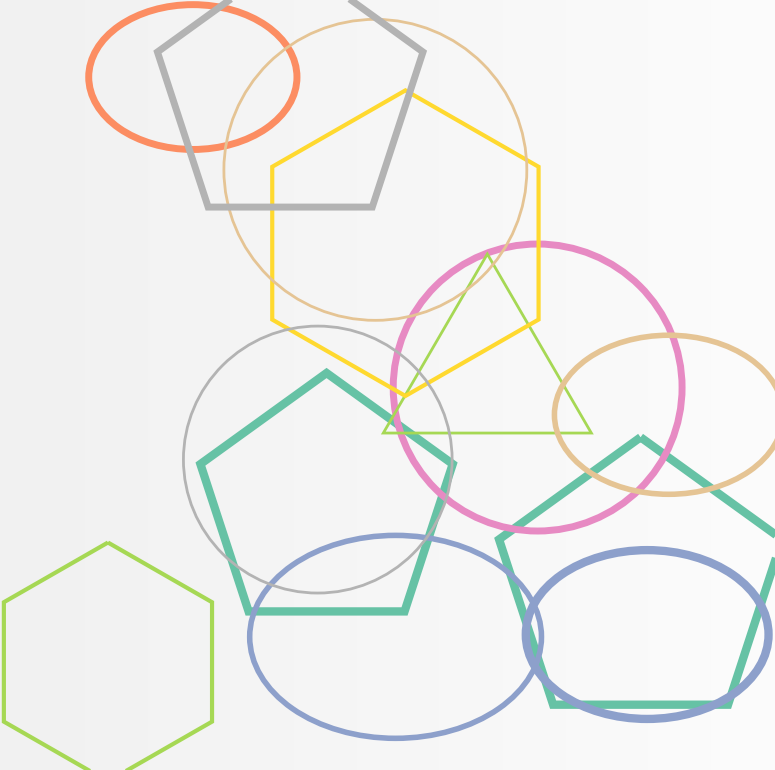[{"shape": "pentagon", "thickness": 3, "radius": 0.86, "center": [0.421, 0.344]}, {"shape": "pentagon", "thickness": 3, "radius": 0.96, "center": [0.827, 0.24]}, {"shape": "oval", "thickness": 2.5, "radius": 0.67, "center": [0.249, 0.9]}, {"shape": "oval", "thickness": 3, "radius": 0.78, "center": [0.835, 0.176]}, {"shape": "oval", "thickness": 2, "radius": 0.94, "center": [0.51, 0.173]}, {"shape": "circle", "thickness": 2.5, "radius": 0.93, "center": [0.694, 0.497]}, {"shape": "hexagon", "thickness": 1.5, "radius": 0.78, "center": [0.139, 0.14]}, {"shape": "triangle", "thickness": 1, "radius": 0.77, "center": [0.629, 0.515]}, {"shape": "hexagon", "thickness": 1.5, "radius": 0.99, "center": [0.523, 0.684]}, {"shape": "circle", "thickness": 1, "radius": 0.98, "center": [0.484, 0.779]}, {"shape": "oval", "thickness": 2, "radius": 0.74, "center": [0.863, 0.461]}, {"shape": "circle", "thickness": 1, "radius": 0.87, "center": [0.41, 0.403]}, {"shape": "pentagon", "thickness": 2.5, "radius": 0.9, "center": [0.374, 0.877]}]